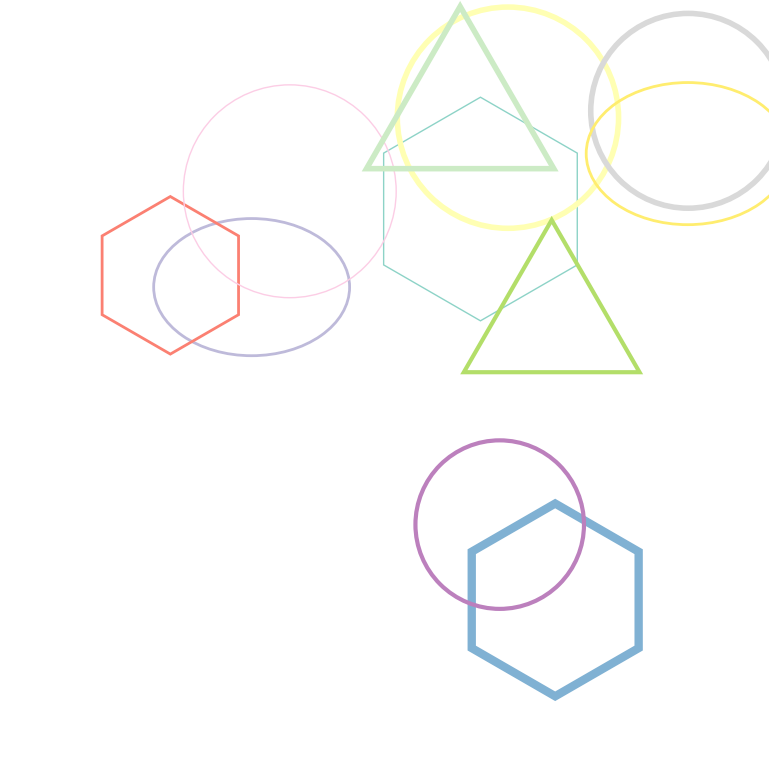[{"shape": "hexagon", "thickness": 0.5, "radius": 0.73, "center": [0.624, 0.729]}, {"shape": "circle", "thickness": 2, "radius": 0.72, "center": [0.66, 0.847]}, {"shape": "oval", "thickness": 1, "radius": 0.64, "center": [0.327, 0.627]}, {"shape": "hexagon", "thickness": 1, "radius": 0.51, "center": [0.221, 0.642]}, {"shape": "hexagon", "thickness": 3, "radius": 0.63, "center": [0.721, 0.221]}, {"shape": "triangle", "thickness": 1.5, "radius": 0.66, "center": [0.716, 0.582]}, {"shape": "circle", "thickness": 0.5, "radius": 0.69, "center": [0.376, 0.752]}, {"shape": "circle", "thickness": 2, "radius": 0.63, "center": [0.894, 0.856]}, {"shape": "circle", "thickness": 1.5, "radius": 0.55, "center": [0.649, 0.319]}, {"shape": "triangle", "thickness": 2, "radius": 0.7, "center": [0.598, 0.851]}, {"shape": "oval", "thickness": 1, "radius": 0.66, "center": [0.893, 0.801]}]